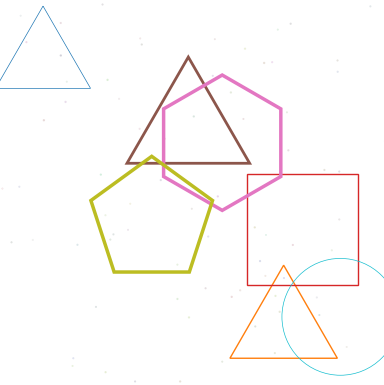[{"shape": "triangle", "thickness": 0.5, "radius": 0.71, "center": [0.112, 0.842]}, {"shape": "triangle", "thickness": 1, "radius": 0.81, "center": [0.737, 0.15]}, {"shape": "square", "thickness": 1, "radius": 0.72, "center": [0.785, 0.403]}, {"shape": "triangle", "thickness": 2, "radius": 0.92, "center": [0.489, 0.668]}, {"shape": "hexagon", "thickness": 2.5, "radius": 0.88, "center": [0.577, 0.629]}, {"shape": "pentagon", "thickness": 2.5, "radius": 0.83, "center": [0.394, 0.428]}, {"shape": "circle", "thickness": 0.5, "radius": 0.76, "center": [0.884, 0.177]}]